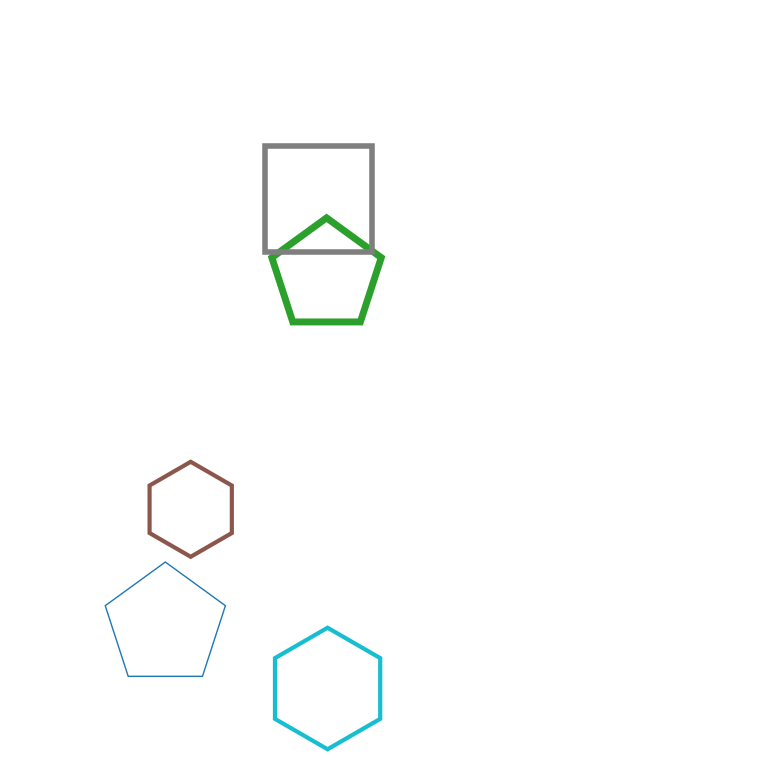[{"shape": "pentagon", "thickness": 0.5, "radius": 0.41, "center": [0.215, 0.188]}, {"shape": "pentagon", "thickness": 2.5, "radius": 0.37, "center": [0.424, 0.642]}, {"shape": "hexagon", "thickness": 1.5, "radius": 0.31, "center": [0.248, 0.339]}, {"shape": "square", "thickness": 2, "radius": 0.35, "center": [0.414, 0.742]}, {"shape": "hexagon", "thickness": 1.5, "radius": 0.39, "center": [0.425, 0.106]}]